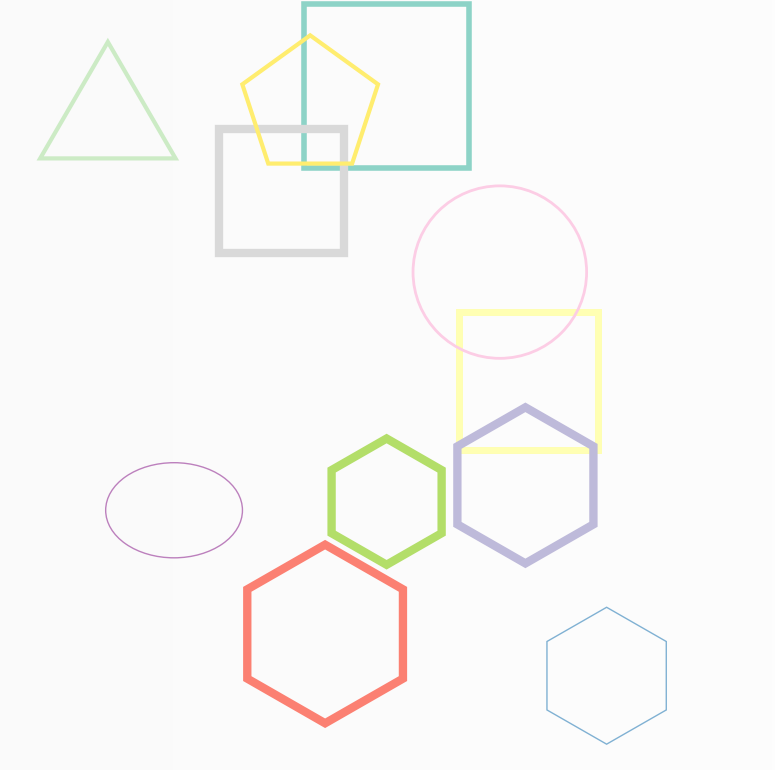[{"shape": "square", "thickness": 2, "radius": 0.53, "center": [0.499, 0.888]}, {"shape": "square", "thickness": 2.5, "radius": 0.45, "center": [0.682, 0.505]}, {"shape": "hexagon", "thickness": 3, "radius": 0.51, "center": [0.678, 0.37]}, {"shape": "hexagon", "thickness": 3, "radius": 0.58, "center": [0.42, 0.177]}, {"shape": "hexagon", "thickness": 0.5, "radius": 0.44, "center": [0.783, 0.122]}, {"shape": "hexagon", "thickness": 3, "radius": 0.41, "center": [0.499, 0.349]}, {"shape": "circle", "thickness": 1, "radius": 0.56, "center": [0.645, 0.647]}, {"shape": "square", "thickness": 3, "radius": 0.4, "center": [0.363, 0.752]}, {"shape": "oval", "thickness": 0.5, "radius": 0.44, "center": [0.225, 0.337]}, {"shape": "triangle", "thickness": 1.5, "radius": 0.5, "center": [0.139, 0.845]}, {"shape": "pentagon", "thickness": 1.5, "radius": 0.46, "center": [0.4, 0.862]}]